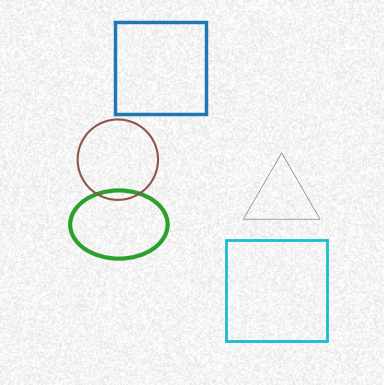[{"shape": "square", "thickness": 2.5, "radius": 0.6, "center": [0.417, 0.822]}, {"shape": "oval", "thickness": 3, "radius": 0.63, "center": [0.309, 0.417]}, {"shape": "circle", "thickness": 1.5, "radius": 0.52, "center": [0.306, 0.585]}, {"shape": "triangle", "thickness": 0.5, "radius": 0.58, "center": [0.732, 0.488]}, {"shape": "square", "thickness": 2, "radius": 0.65, "center": [0.717, 0.246]}]